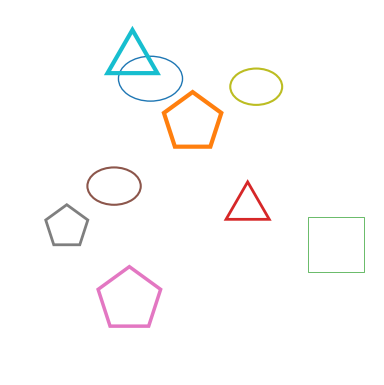[{"shape": "oval", "thickness": 1, "radius": 0.42, "center": [0.391, 0.796]}, {"shape": "pentagon", "thickness": 3, "radius": 0.39, "center": [0.5, 0.682]}, {"shape": "square", "thickness": 0.5, "radius": 0.36, "center": [0.873, 0.365]}, {"shape": "triangle", "thickness": 2, "radius": 0.32, "center": [0.643, 0.463]}, {"shape": "oval", "thickness": 1.5, "radius": 0.35, "center": [0.296, 0.517]}, {"shape": "pentagon", "thickness": 2.5, "radius": 0.43, "center": [0.336, 0.222]}, {"shape": "pentagon", "thickness": 2, "radius": 0.29, "center": [0.173, 0.411]}, {"shape": "oval", "thickness": 1.5, "radius": 0.34, "center": [0.666, 0.775]}, {"shape": "triangle", "thickness": 3, "radius": 0.37, "center": [0.344, 0.847]}]